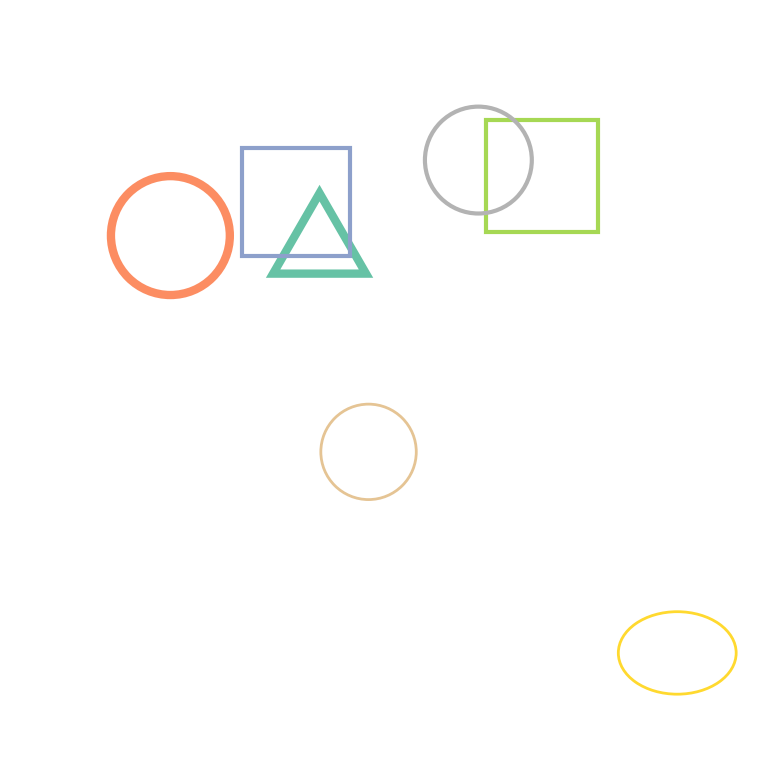[{"shape": "triangle", "thickness": 3, "radius": 0.35, "center": [0.415, 0.679]}, {"shape": "circle", "thickness": 3, "radius": 0.39, "center": [0.221, 0.694]}, {"shape": "square", "thickness": 1.5, "radius": 0.35, "center": [0.384, 0.738]}, {"shape": "square", "thickness": 1.5, "radius": 0.37, "center": [0.704, 0.771]}, {"shape": "oval", "thickness": 1, "radius": 0.38, "center": [0.88, 0.152]}, {"shape": "circle", "thickness": 1, "radius": 0.31, "center": [0.479, 0.413]}, {"shape": "circle", "thickness": 1.5, "radius": 0.35, "center": [0.621, 0.792]}]